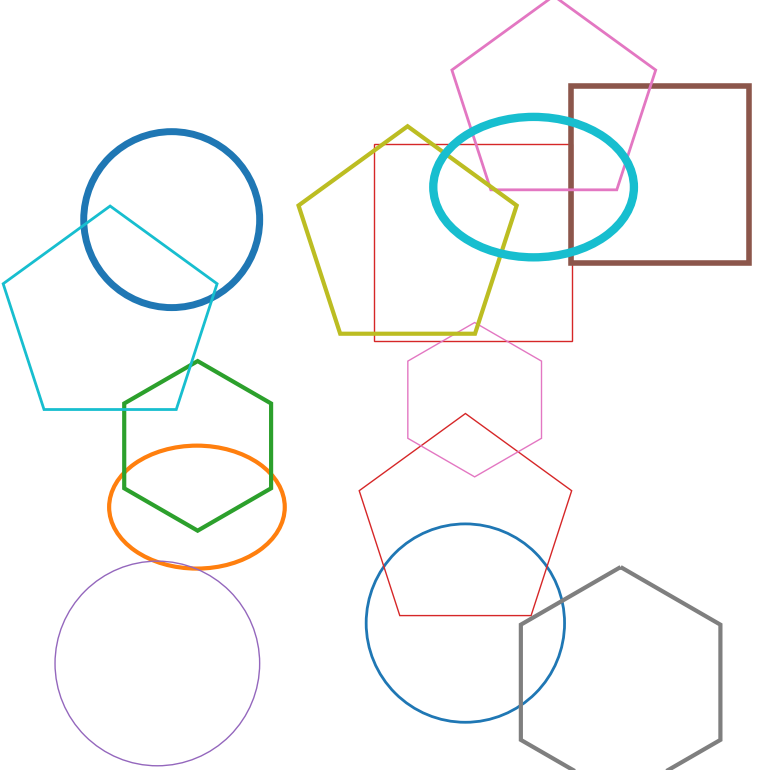[{"shape": "circle", "thickness": 2.5, "radius": 0.57, "center": [0.223, 0.715]}, {"shape": "circle", "thickness": 1, "radius": 0.64, "center": [0.604, 0.191]}, {"shape": "oval", "thickness": 1.5, "radius": 0.57, "center": [0.256, 0.341]}, {"shape": "hexagon", "thickness": 1.5, "radius": 0.55, "center": [0.257, 0.421]}, {"shape": "pentagon", "thickness": 0.5, "radius": 0.73, "center": [0.604, 0.318]}, {"shape": "square", "thickness": 0.5, "radius": 0.64, "center": [0.614, 0.685]}, {"shape": "circle", "thickness": 0.5, "radius": 0.66, "center": [0.204, 0.138]}, {"shape": "square", "thickness": 2, "radius": 0.58, "center": [0.857, 0.773]}, {"shape": "hexagon", "thickness": 0.5, "radius": 0.5, "center": [0.616, 0.481]}, {"shape": "pentagon", "thickness": 1, "radius": 0.7, "center": [0.719, 0.866]}, {"shape": "hexagon", "thickness": 1.5, "radius": 0.75, "center": [0.806, 0.114]}, {"shape": "pentagon", "thickness": 1.5, "radius": 0.74, "center": [0.529, 0.687]}, {"shape": "pentagon", "thickness": 1, "radius": 0.73, "center": [0.143, 0.586]}, {"shape": "oval", "thickness": 3, "radius": 0.65, "center": [0.693, 0.757]}]